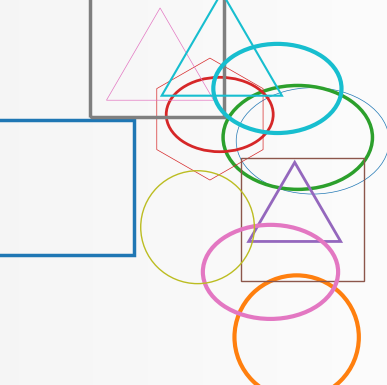[{"shape": "square", "thickness": 2.5, "radius": 0.87, "center": [0.171, 0.513]}, {"shape": "oval", "thickness": 0.5, "radius": 0.99, "center": [0.807, 0.634]}, {"shape": "circle", "thickness": 3, "radius": 0.8, "center": [0.766, 0.124]}, {"shape": "oval", "thickness": 2.5, "radius": 0.96, "center": [0.768, 0.643]}, {"shape": "hexagon", "thickness": 0.5, "radius": 0.79, "center": [0.542, 0.691]}, {"shape": "oval", "thickness": 2, "radius": 0.69, "center": [0.567, 0.703]}, {"shape": "triangle", "thickness": 2, "radius": 0.68, "center": [0.761, 0.441]}, {"shape": "square", "thickness": 1, "radius": 0.8, "center": [0.78, 0.43]}, {"shape": "oval", "thickness": 3, "radius": 0.87, "center": [0.698, 0.294]}, {"shape": "triangle", "thickness": 0.5, "radius": 0.8, "center": [0.413, 0.82]}, {"shape": "square", "thickness": 2.5, "radius": 0.87, "center": [0.405, 0.87]}, {"shape": "circle", "thickness": 1, "radius": 0.73, "center": [0.51, 0.41]}, {"shape": "oval", "thickness": 3, "radius": 0.83, "center": [0.716, 0.77]}, {"shape": "triangle", "thickness": 1.5, "radius": 0.9, "center": [0.572, 0.841]}]